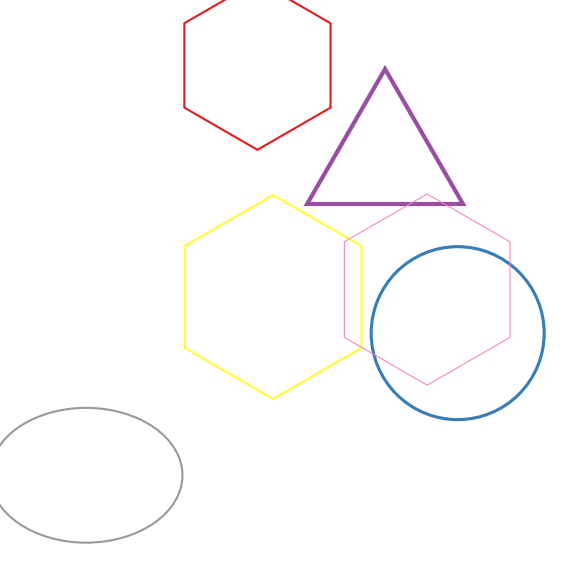[{"shape": "hexagon", "thickness": 1, "radius": 0.73, "center": [0.446, 0.886]}, {"shape": "circle", "thickness": 1.5, "radius": 0.75, "center": [0.793, 0.422]}, {"shape": "triangle", "thickness": 2, "radius": 0.78, "center": [0.667, 0.724]}, {"shape": "hexagon", "thickness": 1, "radius": 0.88, "center": [0.473, 0.485]}, {"shape": "hexagon", "thickness": 0.5, "radius": 0.83, "center": [0.74, 0.498]}, {"shape": "oval", "thickness": 1, "radius": 0.83, "center": [0.149, 0.176]}]